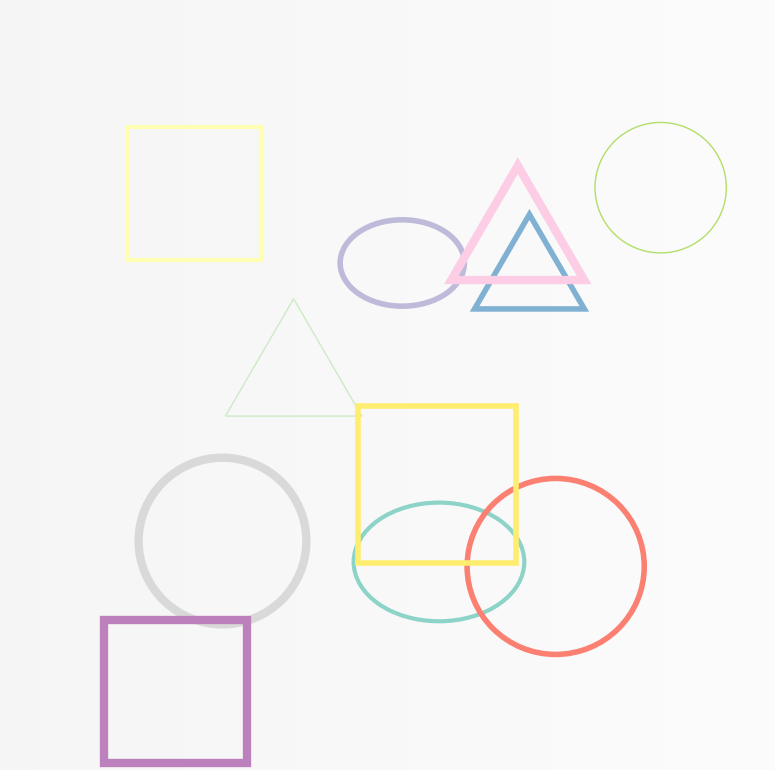[{"shape": "oval", "thickness": 1.5, "radius": 0.55, "center": [0.566, 0.27]}, {"shape": "square", "thickness": 1.5, "radius": 0.43, "center": [0.25, 0.749]}, {"shape": "oval", "thickness": 2, "radius": 0.4, "center": [0.519, 0.658]}, {"shape": "circle", "thickness": 2, "radius": 0.57, "center": [0.717, 0.264]}, {"shape": "triangle", "thickness": 2, "radius": 0.41, "center": [0.683, 0.64]}, {"shape": "circle", "thickness": 0.5, "radius": 0.42, "center": [0.852, 0.756]}, {"shape": "triangle", "thickness": 3, "radius": 0.49, "center": [0.668, 0.686]}, {"shape": "circle", "thickness": 3, "radius": 0.54, "center": [0.287, 0.297]}, {"shape": "square", "thickness": 3, "radius": 0.46, "center": [0.226, 0.102]}, {"shape": "triangle", "thickness": 0.5, "radius": 0.51, "center": [0.379, 0.51]}, {"shape": "square", "thickness": 2, "radius": 0.51, "center": [0.564, 0.37]}]